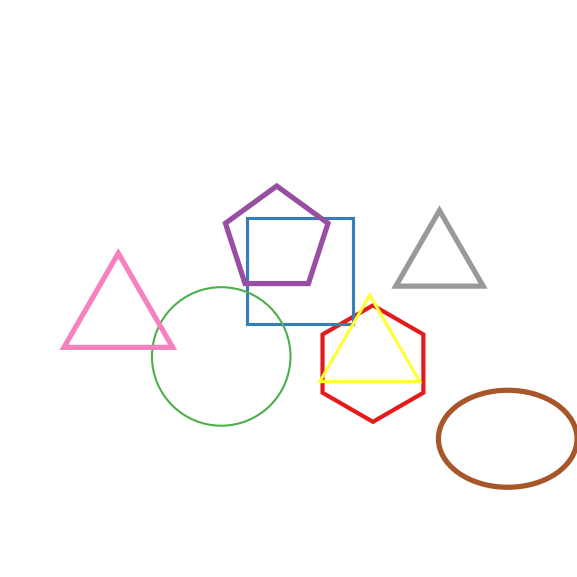[{"shape": "hexagon", "thickness": 2, "radius": 0.5, "center": [0.646, 0.37]}, {"shape": "square", "thickness": 1.5, "radius": 0.46, "center": [0.52, 0.53]}, {"shape": "circle", "thickness": 1, "radius": 0.6, "center": [0.383, 0.382]}, {"shape": "pentagon", "thickness": 2.5, "radius": 0.47, "center": [0.479, 0.584]}, {"shape": "triangle", "thickness": 1.5, "radius": 0.5, "center": [0.64, 0.388]}, {"shape": "oval", "thickness": 2.5, "radius": 0.6, "center": [0.879, 0.239]}, {"shape": "triangle", "thickness": 2.5, "radius": 0.54, "center": [0.205, 0.452]}, {"shape": "triangle", "thickness": 2.5, "radius": 0.44, "center": [0.761, 0.547]}]